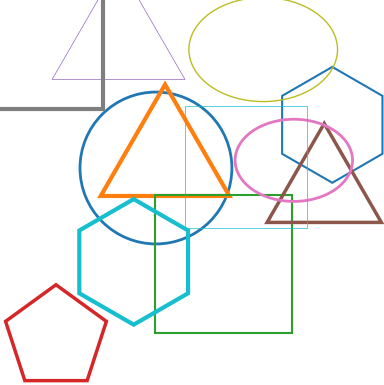[{"shape": "circle", "thickness": 2, "radius": 0.99, "center": [0.405, 0.564]}, {"shape": "hexagon", "thickness": 1.5, "radius": 0.75, "center": [0.863, 0.676]}, {"shape": "triangle", "thickness": 3, "radius": 0.96, "center": [0.429, 0.587]}, {"shape": "square", "thickness": 1.5, "radius": 0.89, "center": [0.58, 0.315]}, {"shape": "pentagon", "thickness": 2.5, "radius": 0.69, "center": [0.145, 0.123]}, {"shape": "triangle", "thickness": 0.5, "radius": 1.0, "center": [0.308, 0.893]}, {"shape": "triangle", "thickness": 2.5, "radius": 0.86, "center": [0.842, 0.508]}, {"shape": "oval", "thickness": 2, "radius": 0.76, "center": [0.763, 0.584]}, {"shape": "square", "thickness": 3, "radius": 0.75, "center": [0.119, 0.865]}, {"shape": "oval", "thickness": 1, "radius": 0.97, "center": [0.684, 0.871]}, {"shape": "square", "thickness": 0.5, "radius": 0.79, "center": [0.639, 0.567]}, {"shape": "hexagon", "thickness": 3, "radius": 0.82, "center": [0.347, 0.32]}]